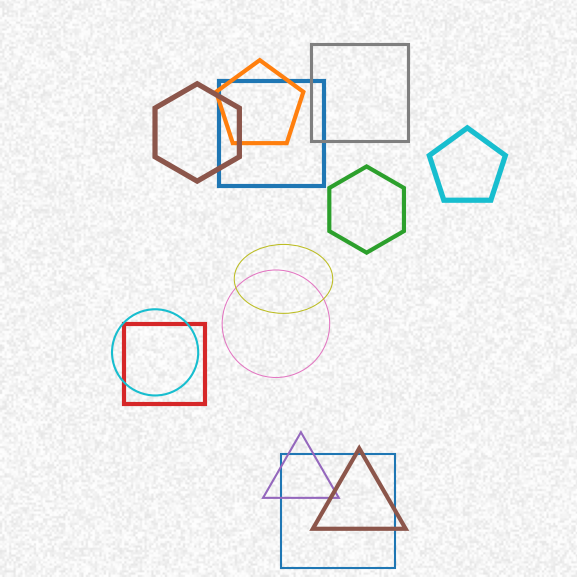[{"shape": "square", "thickness": 2, "radius": 0.45, "center": [0.469, 0.769]}, {"shape": "square", "thickness": 1, "radius": 0.49, "center": [0.585, 0.115]}, {"shape": "pentagon", "thickness": 2, "radius": 0.4, "center": [0.45, 0.816]}, {"shape": "hexagon", "thickness": 2, "radius": 0.37, "center": [0.635, 0.636]}, {"shape": "square", "thickness": 2, "radius": 0.35, "center": [0.285, 0.369]}, {"shape": "triangle", "thickness": 1, "radius": 0.38, "center": [0.521, 0.175]}, {"shape": "triangle", "thickness": 2, "radius": 0.46, "center": [0.622, 0.13]}, {"shape": "hexagon", "thickness": 2.5, "radius": 0.42, "center": [0.341, 0.77]}, {"shape": "circle", "thickness": 0.5, "radius": 0.47, "center": [0.478, 0.439]}, {"shape": "square", "thickness": 1.5, "radius": 0.42, "center": [0.622, 0.839]}, {"shape": "oval", "thickness": 0.5, "radius": 0.43, "center": [0.491, 0.516]}, {"shape": "circle", "thickness": 1, "radius": 0.37, "center": [0.269, 0.389]}, {"shape": "pentagon", "thickness": 2.5, "radius": 0.35, "center": [0.809, 0.708]}]